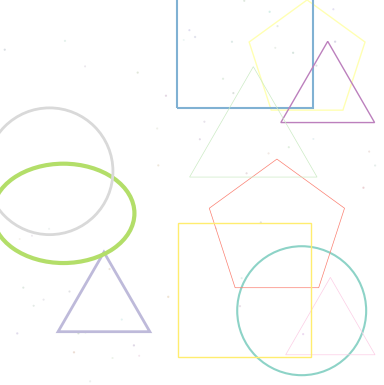[{"shape": "circle", "thickness": 1.5, "radius": 0.84, "center": [0.784, 0.193]}, {"shape": "pentagon", "thickness": 1, "radius": 0.79, "center": [0.798, 0.842]}, {"shape": "triangle", "thickness": 2, "radius": 0.69, "center": [0.27, 0.207]}, {"shape": "pentagon", "thickness": 0.5, "radius": 0.92, "center": [0.719, 0.402]}, {"shape": "square", "thickness": 1.5, "radius": 0.89, "center": [0.636, 0.898]}, {"shape": "oval", "thickness": 3, "radius": 0.92, "center": [0.165, 0.446]}, {"shape": "triangle", "thickness": 0.5, "radius": 0.67, "center": [0.858, 0.146]}, {"shape": "circle", "thickness": 2, "radius": 0.82, "center": [0.129, 0.555]}, {"shape": "triangle", "thickness": 1, "radius": 0.7, "center": [0.851, 0.752]}, {"shape": "triangle", "thickness": 0.5, "radius": 0.96, "center": [0.658, 0.636]}, {"shape": "square", "thickness": 1, "radius": 0.87, "center": [0.635, 0.247]}]